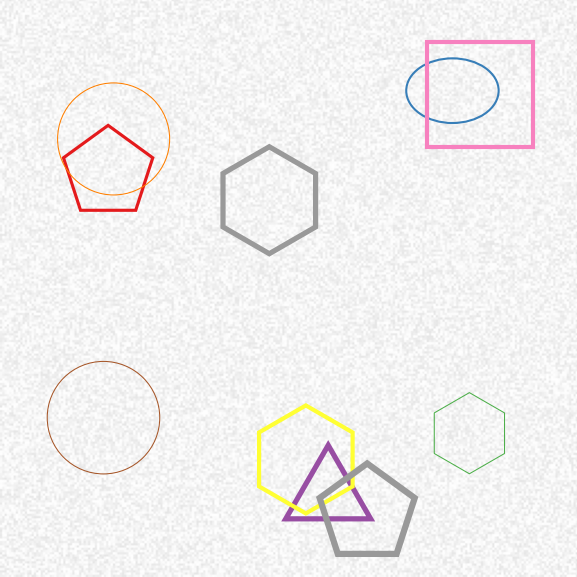[{"shape": "pentagon", "thickness": 1.5, "radius": 0.41, "center": [0.187, 0.701]}, {"shape": "oval", "thickness": 1, "radius": 0.4, "center": [0.783, 0.842]}, {"shape": "hexagon", "thickness": 0.5, "radius": 0.35, "center": [0.813, 0.249]}, {"shape": "triangle", "thickness": 2.5, "radius": 0.42, "center": [0.568, 0.143]}, {"shape": "circle", "thickness": 0.5, "radius": 0.49, "center": [0.197, 0.759]}, {"shape": "hexagon", "thickness": 2, "radius": 0.47, "center": [0.53, 0.204]}, {"shape": "circle", "thickness": 0.5, "radius": 0.49, "center": [0.179, 0.276]}, {"shape": "square", "thickness": 2, "radius": 0.46, "center": [0.831, 0.835]}, {"shape": "pentagon", "thickness": 3, "radius": 0.43, "center": [0.636, 0.11]}, {"shape": "hexagon", "thickness": 2.5, "radius": 0.46, "center": [0.466, 0.652]}]